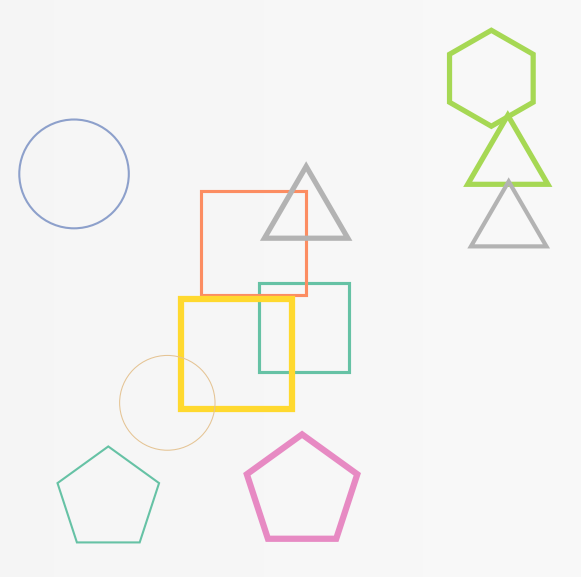[{"shape": "square", "thickness": 1.5, "radius": 0.39, "center": [0.524, 0.432]}, {"shape": "pentagon", "thickness": 1, "radius": 0.46, "center": [0.186, 0.134]}, {"shape": "square", "thickness": 1.5, "radius": 0.45, "center": [0.436, 0.578]}, {"shape": "circle", "thickness": 1, "radius": 0.47, "center": [0.127, 0.698]}, {"shape": "pentagon", "thickness": 3, "radius": 0.5, "center": [0.52, 0.147]}, {"shape": "hexagon", "thickness": 2.5, "radius": 0.42, "center": [0.845, 0.864]}, {"shape": "triangle", "thickness": 2.5, "radius": 0.4, "center": [0.874, 0.72]}, {"shape": "square", "thickness": 3, "radius": 0.48, "center": [0.407, 0.386]}, {"shape": "circle", "thickness": 0.5, "radius": 0.41, "center": [0.288, 0.302]}, {"shape": "triangle", "thickness": 2, "radius": 0.37, "center": [0.875, 0.61]}, {"shape": "triangle", "thickness": 2.5, "radius": 0.41, "center": [0.527, 0.628]}]